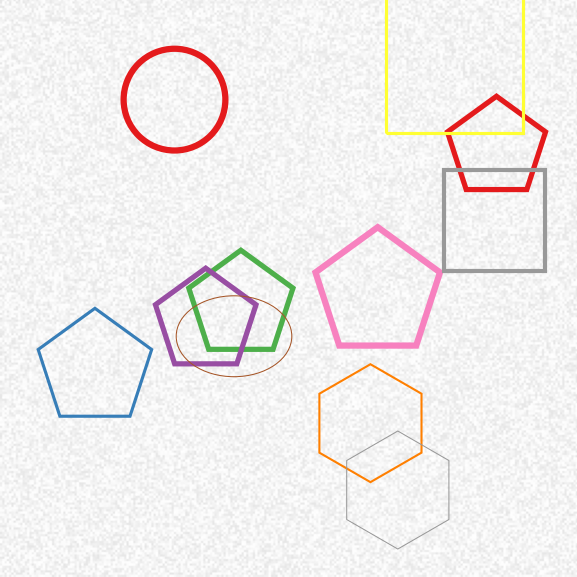[{"shape": "circle", "thickness": 3, "radius": 0.44, "center": [0.302, 0.827]}, {"shape": "pentagon", "thickness": 2.5, "radius": 0.45, "center": [0.86, 0.743]}, {"shape": "pentagon", "thickness": 1.5, "radius": 0.52, "center": [0.164, 0.362]}, {"shape": "pentagon", "thickness": 2.5, "radius": 0.47, "center": [0.417, 0.471]}, {"shape": "pentagon", "thickness": 2.5, "radius": 0.46, "center": [0.356, 0.443]}, {"shape": "hexagon", "thickness": 1, "radius": 0.51, "center": [0.641, 0.266]}, {"shape": "square", "thickness": 1.5, "radius": 0.59, "center": [0.787, 0.886]}, {"shape": "oval", "thickness": 0.5, "radius": 0.5, "center": [0.405, 0.417]}, {"shape": "pentagon", "thickness": 3, "radius": 0.57, "center": [0.654, 0.492]}, {"shape": "hexagon", "thickness": 0.5, "radius": 0.51, "center": [0.689, 0.151]}, {"shape": "square", "thickness": 2, "radius": 0.44, "center": [0.857, 0.618]}]